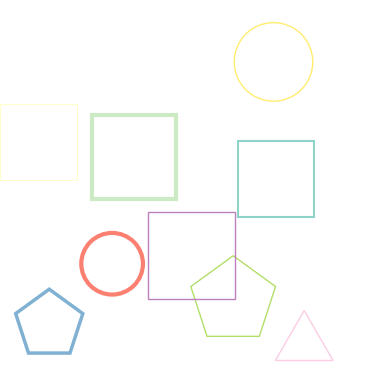[{"shape": "square", "thickness": 1.5, "radius": 0.49, "center": [0.717, 0.535]}, {"shape": "square", "thickness": 0.5, "radius": 0.5, "center": [0.1, 0.631]}, {"shape": "circle", "thickness": 3, "radius": 0.4, "center": [0.291, 0.315]}, {"shape": "pentagon", "thickness": 2.5, "radius": 0.46, "center": [0.128, 0.157]}, {"shape": "pentagon", "thickness": 1, "radius": 0.58, "center": [0.606, 0.22]}, {"shape": "triangle", "thickness": 1, "radius": 0.43, "center": [0.79, 0.107]}, {"shape": "square", "thickness": 1, "radius": 0.57, "center": [0.497, 0.337]}, {"shape": "square", "thickness": 3, "radius": 0.55, "center": [0.348, 0.592]}, {"shape": "circle", "thickness": 1, "radius": 0.51, "center": [0.71, 0.839]}]